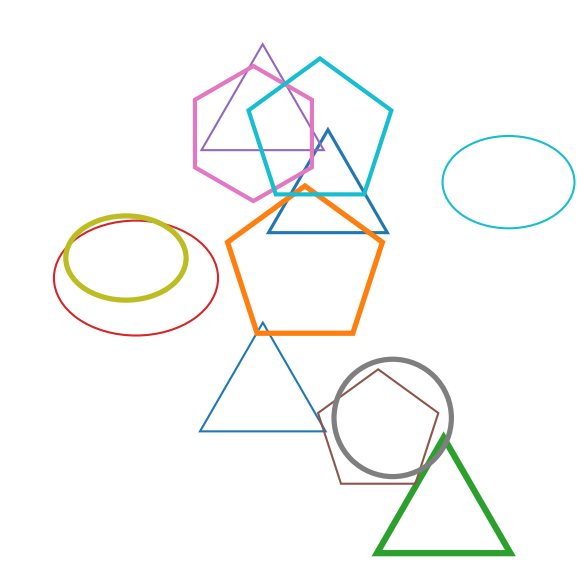[{"shape": "triangle", "thickness": 1, "radius": 0.63, "center": [0.455, 0.315]}, {"shape": "triangle", "thickness": 1.5, "radius": 0.59, "center": [0.568, 0.656]}, {"shape": "pentagon", "thickness": 2.5, "radius": 0.7, "center": [0.528, 0.536]}, {"shape": "triangle", "thickness": 3, "radius": 0.67, "center": [0.768, 0.108]}, {"shape": "oval", "thickness": 1, "radius": 0.71, "center": [0.235, 0.518]}, {"shape": "triangle", "thickness": 1, "radius": 0.61, "center": [0.455, 0.8]}, {"shape": "pentagon", "thickness": 1, "radius": 0.55, "center": [0.655, 0.25]}, {"shape": "hexagon", "thickness": 2, "radius": 0.58, "center": [0.439, 0.768]}, {"shape": "circle", "thickness": 2.5, "radius": 0.51, "center": [0.68, 0.275]}, {"shape": "oval", "thickness": 2.5, "radius": 0.52, "center": [0.218, 0.552]}, {"shape": "oval", "thickness": 1, "radius": 0.57, "center": [0.881, 0.684]}, {"shape": "pentagon", "thickness": 2, "radius": 0.65, "center": [0.554, 0.768]}]